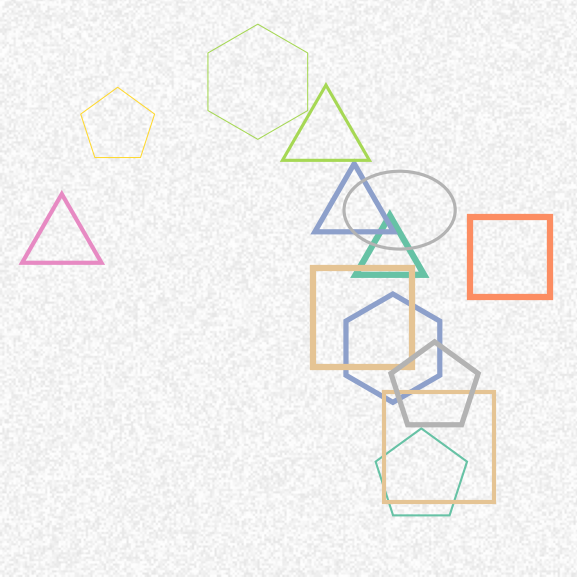[{"shape": "pentagon", "thickness": 1, "radius": 0.42, "center": [0.73, 0.174]}, {"shape": "triangle", "thickness": 3, "radius": 0.34, "center": [0.675, 0.558]}, {"shape": "square", "thickness": 3, "radius": 0.35, "center": [0.883, 0.554]}, {"shape": "triangle", "thickness": 2.5, "radius": 0.39, "center": [0.613, 0.637]}, {"shape": "hexagon", "thickness": 2.5, "radius": 0.47, "center": [0.68, 0.396]}, {"shape": "triangle", "thickness": 2, "radius": 0.4, "center": [0.107, 0.584]}, {"shape": "hexagon", "thickness": 0.5, "radius": 0.5, "center": [0.446, 0.858]}, {"shape": "triangle", "thickness": 1.5, "radius": 0.43, "center": [0.564, 0.765]}, {"shape": "pentagon", "thickness": 0.5, "radius": 0.34, "center": [0.204, 0.781]}, {"shape": "square", "thickness": 2, "radius": 0.48, "center": [0.759, 0.225]}, {"shape": "square", "thickness": 3, "radius": 0.43, "center": [0.628, 0.45]}, {"shape": "oval", "thickness": 1.5, "radius": 0.48, "center": [0.692, 0.635]}, {"shape": "pentagon", "thickness": 2.5, "radius": 0.4, "center": [0.753, 0.328]}]